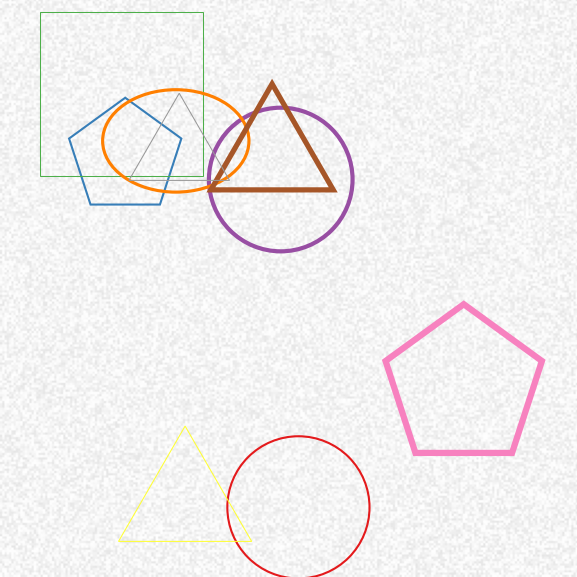[{"shape": "circle", "thickness": 1, "radius": 0.62, "center": [0.517, 0.121]}, {"shape": "pentagon", "thickness": 1, "radius": 0.51, "center": [0.217, 0.728]}, {"shape": "square", "thickness": 0.5, "radius": 0.71, "center": [0.21, 0.837]}, {"shape": "circle", "thickness": 2, "radius": 0.62, "center": [0.486, 0.688]}, {"shape": "oval", "thickness": 1.5, "radius": 0.63, "center": [0.304, 0.755]}, {"shape": "triangle", "thickness": 0.5, "radius": 0.67, "center": [0.321, 0.128]}, {"shape": "triangle", "thickness": 2.5, "radius": 0.61, "center": [0.471, 0.731]}, {"shape": "pentagon", "thickness": 3, "radius": 0.71, "center": [0.803, 0.33]}, {"shape": "triangle", "thickness": 0.5, "radius": 0.5, "center": [0.31, 0.737]}]